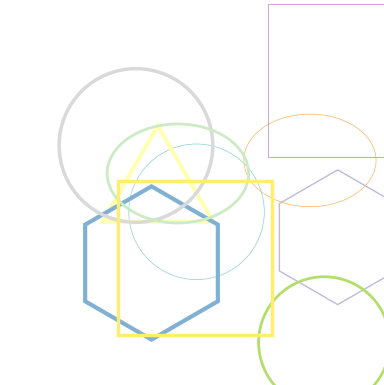[{"shape": "circle", "thickness": 0.5, "radius": 0.88, "center": [0.51, 0.45]}, {"shape": "triangle", "thickness": 3, "radius": 0.83, "center": [0.41, 0.507]}, {"shape": "hexagon", "thickness": 1, "radius": 0.87, "center": [0.877, 0.384]}, {"shape": "hexagon", "thickness": 3, "radius": 1.0, "center": [0.394, 0.317]}, {"shape": "oval", "thickness": 0.5, "radius": 0.86, "center": [0.805, 0.583]}, {"shape": "circle", "thickness": 2, "radius": 0.85, "center": [0.842, 0.111]}, {"shape": "circle", "thickness": 2.5, "radius": 1.0, "center": [0.353, 0.622]}, {"shape": "square", "thickness": 0.5, "radius": 1.0, "center": [0.897, 0.791]}, {"shape": "oval", "thickness": 2, "radius": 0.92, "center": [0.462, 0.549]}, {"shape": "square", "thickness": 2.5, "radius": 1.0, "center": [0.507, 0.329]}]